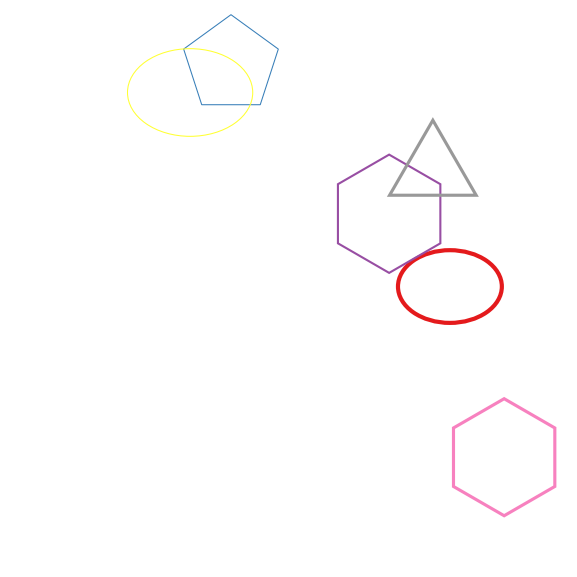[{"shape": "oval", "thickness": 2, "radius": 0.45, "center": [0.779, 0.503]}, {"shape": "pentagon", "thickness": 0.5, "radius": 0.43, "center": [0.4, 0.888]}, {"shape": "hexagon", "thickness": 1, "radius": 0.51, "center": [0.674, 0.629]}, {"shape": "oval", "thickness": 0.5, "radius": 0.54, "center": [0.329, 0.839]}, {"shape": "hexagon", "thickness": 1.5, "radius": 0.51, "center": [0.873, 0.207]}, {"shape": "triangle", "thickness": 1.5, "radius": 0.43, "center": [0.75, 0.704]}]